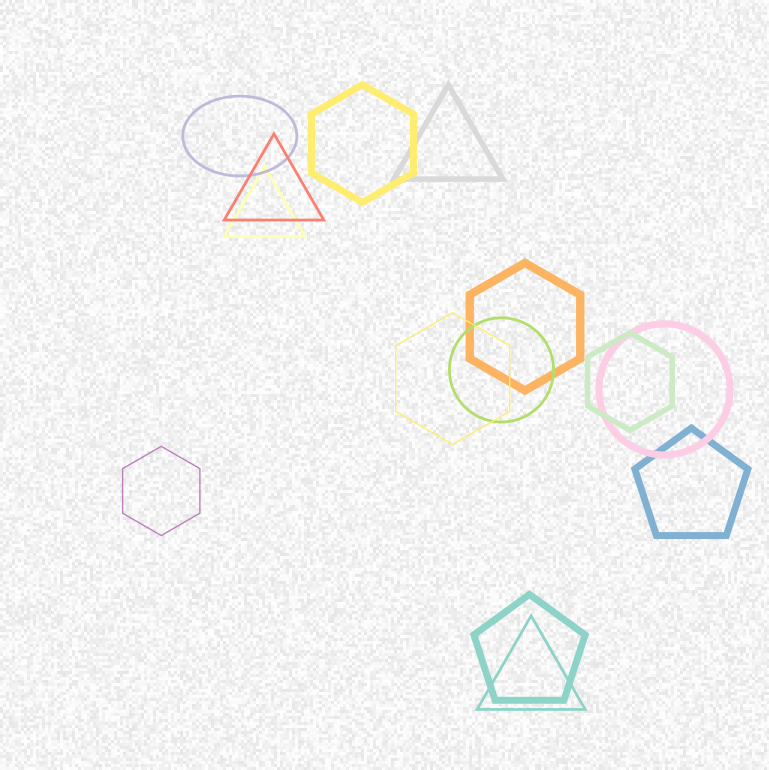[{"shape": "pentagon", "thickness": 2.5, "radius": 0.38, "center": [0.688, 0.152]}, {"shape": "triangle", "thickness": 1, "radius": 0.41, "center": [0.69, 0.119]}, {"shape": "triangle", "thickness": 1, "radius": 0.3, "center": [0.344, 0.723]}, {"shape": "oval", "thickness": 1, "radius": 0.37, "center": [0.311, 0.823]}, {"shape": "triangle", "thickness": 1, "radius": 0.37, "center": [0.356, 0.752]}, {"shape": "pentagon", "thickness": 2.5, "radius": 0.39, "center": [0.898, 0.367]}, {"shape": "hexagon", "thickness": 3, "radius": 0.41, "center": [0.682, 0.576]}, {"shape": "circle", "thickness": 1, "radius": 0.34, "center": [0.651, 0.52]}, {"shape": "circle", "thickness": 2.5, "radius": 0.43, "center": [0.863, 0.494]}, {"shape": "triangle", "thickness": 2, "radius": 0.41, "center": [0.582, 0.808]}, {"shape": "hexagon", "thickness": 0.5, "radius": 0.29, "center": [0.209, 0.362]}, {"shape": "hexagon", "thickness": 2, "radius": 0.32, "center": [0.818, 0.505]}, {"shape": "hexagon", "thickness": 2.5, "radius": 0.38, "center": [0.471, 0.814]}, {"shape": "hexagon", "thickness": 0.5, "radius": 0.43, "center": [0.588, 0.508]}]